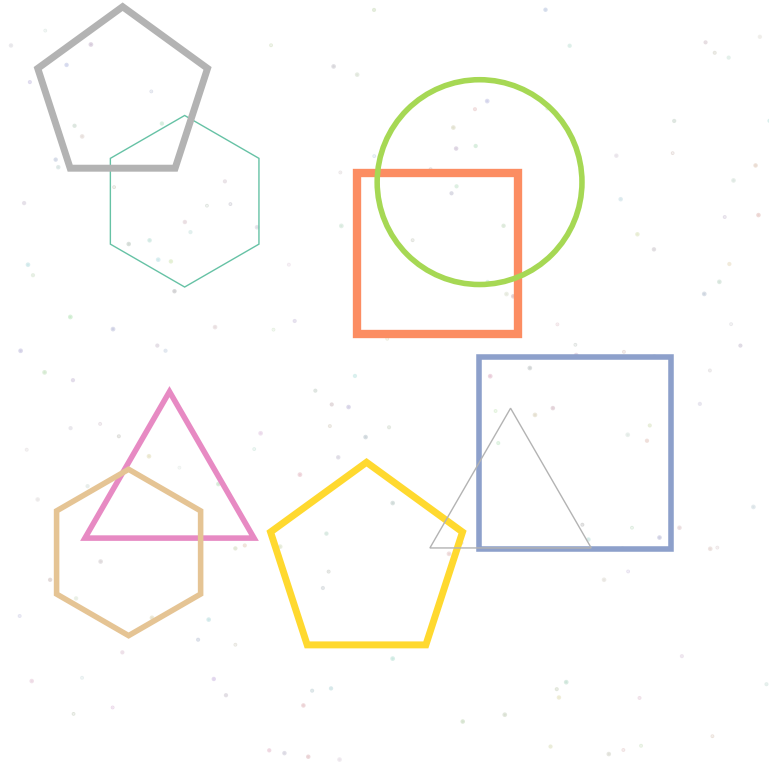[{"shape": "hexagon", "thickness": 0.5, "radius": 0.56, "center": [0.24, 0.739]}, {"shape": "square", "thickness": 3, "radius": 0.52, "center": [0.568, 0.671]}, {"shape": "square", "thickness": 2, "radius": 0.62, "center": [0.747, 0.411]}, {"shape": "triangle", "thickness": 2, "radius": 0.63, "center": [0.22, 0.365]}, {"shape": "circle", "thickness": 2, "radius": 0.66, "center": [0.623, 0.763]}, {"shape": "pentagon", "thickness": 2.5, "radius": 0.66, "center": [0.476, 0.269]}, {"shape": "hexagon", "thickness": 2, "radius": 0.54, "center": [0.167, 0.283]}, {"shape": "pentagon", "thickness": 2.5, "radius": 0.58, "center": [0.159, 0.875]}, {"shape": "triangle", "thickness": 0.5, "radius": 0.6, "center": [0.663, 0.349]}]